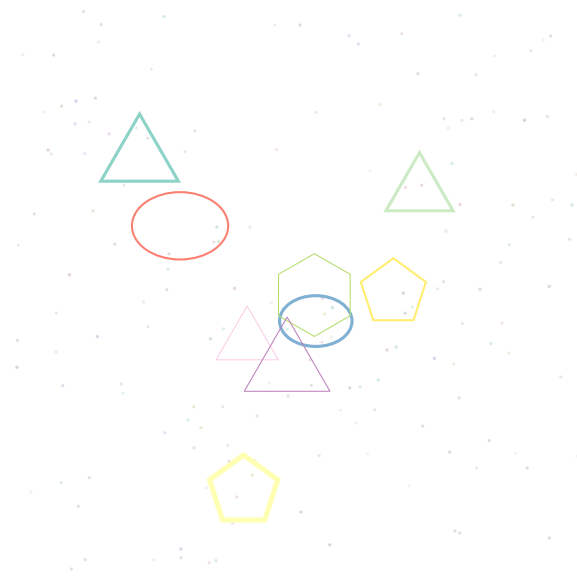[{"shape": "triangle", "thickness": 1.5, "radius": 0.39, "center": [0.242, 0.724]}, {"shape": "pentagon", "thickness": 2.5, "radius": 0.31, "center": [0.422, 0.149]}, {"shape": "oval", "thickness": 1, "radius": 0.42, "center": [0.312, 0.608]}, {"shape": "oval", "thickness": 1.5, "radius": 0.31, "center": [0.547, 0.443]}, {"shape": "hexagon", "thickness": 0.5, "radius": 0.36, "center": [0.544, 0.488]}, {"shape": "triangle", "thickness": 0.5, "radius": 0.31, "center": [0.428, 0.407]}, {"shape": "triangle", "thickness": 0.5, "radius": 0.43, "center": [0.497, 0.364]}, {"shape": "triangle", "thickness": 1.5, "radius": 0.34, "center": [0.726, 0.668]}, {"shape": "pentagon", "thickness": 1, "radius": 0.3, "center": [0.681, 0.493]}]